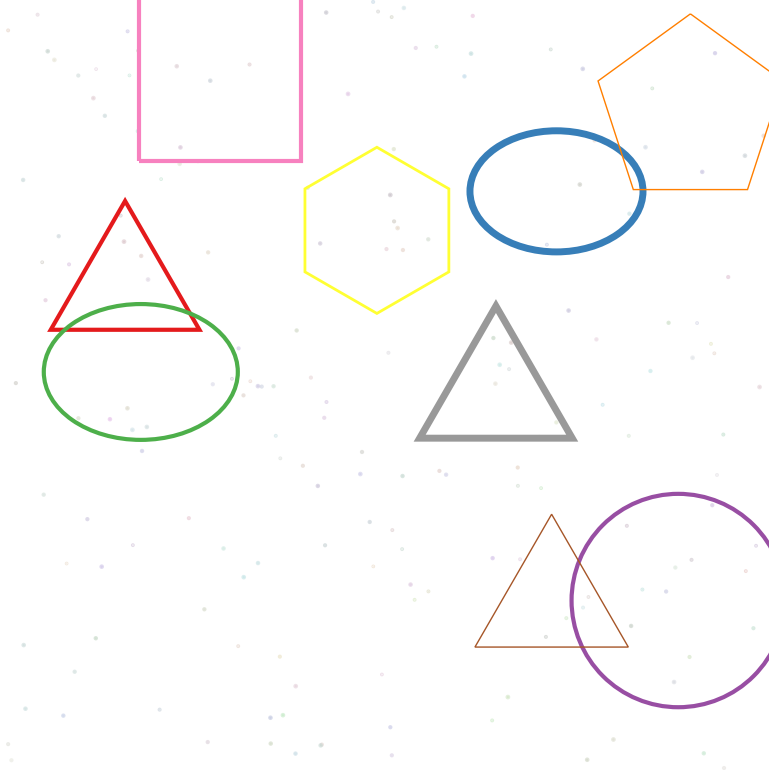[{"shape": "triangle", "thickness": 1.5, "radius": 0.56, "center": [0.162, 0.627]}, {"shape": "oval", "thickness": 2.5, "radius": 0.56, "center": [0.723, 0.751]}, {"shape": "oval", "thickness": 1.5, "radius": 0.63, "center": [0.183, 0.517]}, {"shape": "circle", "thickness": 1.5, "radius": 0.69, "center": [0.881, 0.22]}, {"shape": "pentagon", "thickness": 0.5, "radius": 0.63, "center": [0.897, 0.856]}, {"shape": "hexagon", "thickness": 1, "radius": 0.54, "center": [0.489, 0.701]}, {"shape": "triangle", "thickness": 0.5, "radius": 0.57, "center": [0.716, 0.217]}, {"shape": "square", "thickness": 1.5, "radius": 0.53, "center": [0.286, 0.896]}, {"shape": "triangle", "thickness": 2.5, "radius": 0.57, "center": [0.644, 0.488]}]